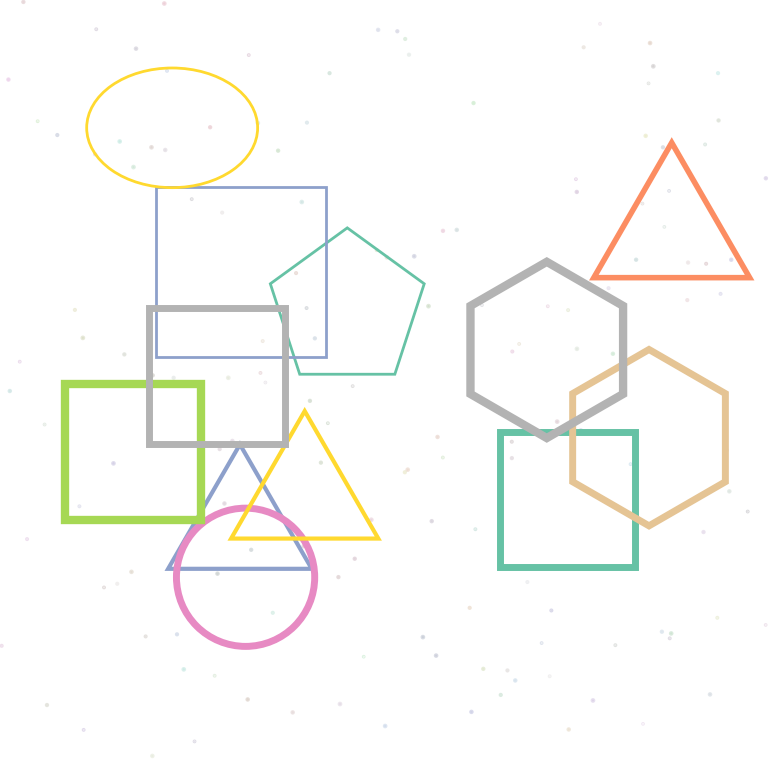[{"shape": "pentagon", "thickness": 1, "radius": 0.53, "center": [0.451, 0.599]}, {"shape": "square", "thickness": 2.5, "radius": 0.44, "center": [0.737, 0.351]}, {"shape": "triangle", "thickness": 2, "radius": 0.58, "center": [0.872, 0.698]}, {"shape": "triangle", "thickness": 1.5, "radius": 0.54, "center": [0.312, 0.315]}, {"shape": "square", "thickness": 1, "radius": 0.55, "center": [0.313, 0.646]}, {"shape": "circle", "thickness": 2.5, "radius": 0.45, "center": [0.319, 0.25]}, {"shape": "square", "thickness": 3, "radius": 0.44, "center": [0.173, 0.413]}, {"shape": "oval", "thickness": 1, "radius": 0.56, "center": [0.224, 0.834]}, {"shape": "triangle", "thickness": 1.5, "radius": 0.55, "center": [0.396, 0.356]}, {"shape": "hexagon", "thickness": 2.5, "radius": 0.57, "center": [0.843, 0.432]}, {"shape": "hexagon", "thickness": 3, "radius": 0.57, "center": [0.71, 0.546]}, {"shape": "square", "thickness": 2.5, "radius": 0.44, "center": [0.282, 0.512]}]